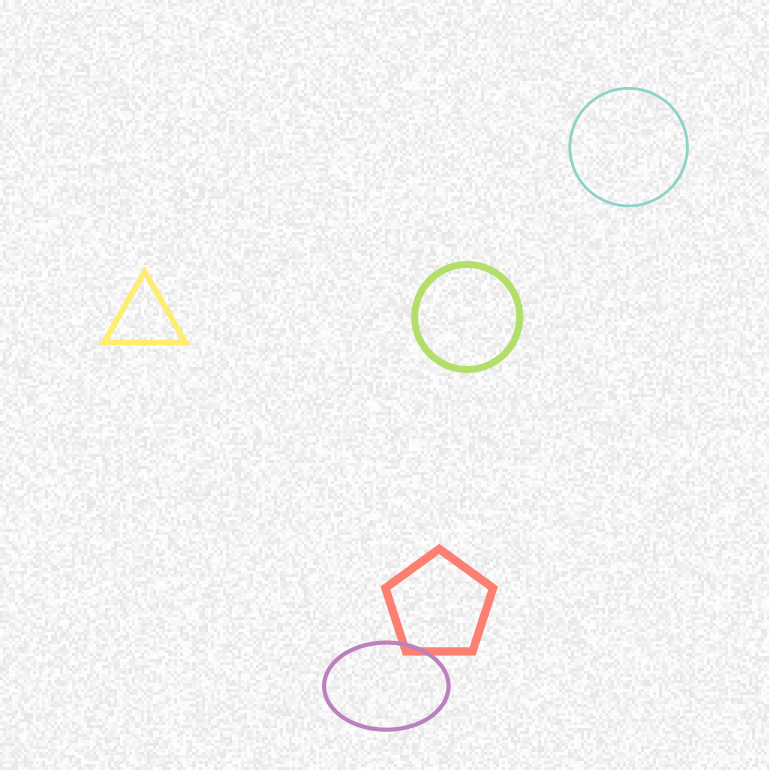[{"shape": "circle", "thickness": 1, "radius": 0.38, "center": [0.816, 0.809]}, {"shape": "pentagon", "thickness": 3, "radius": 0.37, "center": [0.57, 0.214]}, {"shape": "circle", "thickness": 2.5, "radius": 0.34, "center": [0.607, 0.588]}, {"shape": "oval", "thickness": 1.5, "radius": 0.4, "center": [0.502, 0.109]}, {"shape": "triangle", "thickness": 2, "radius": 0.31, "center": [0.188, 0.586]}]